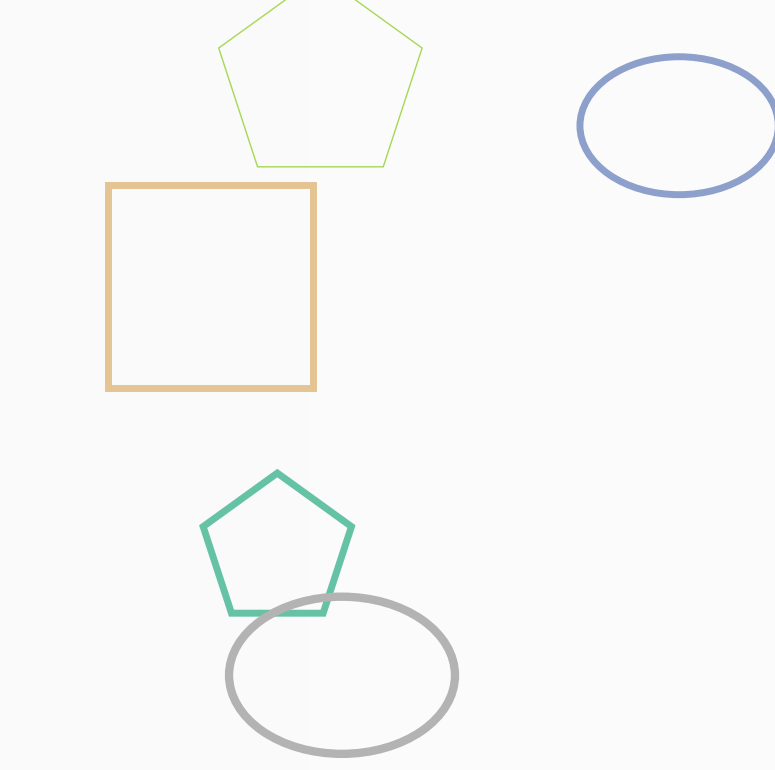[{"shape": "pentagon", "thickness": 2.5, "radius": 0.5, "center": [0.358, 0.285]}, {"shape": "oval", "thickness": 2.5, "radius": 0.64, "center": [0.876, 0.837]}, {"shape": "pentagon", "thickness": 0.5, "radius": 0.69, "center": [0.413, 0.895]}, {"shape": "square", "thickness": 2.5, "radius": 0.66, "center": [0.271, 0.628]}, {"shape": "oval", "thickness": 3, "radius": 0.73, "center": [0.441, 0.123]}]